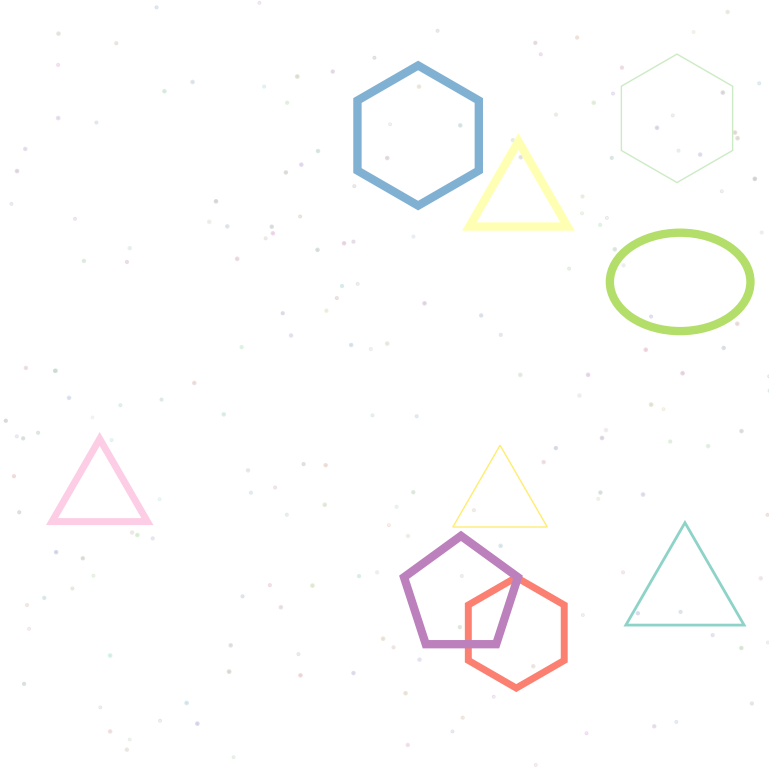[{"shape": "triangle", "thickness": 1, "radius": 0.44, "center": [0.89, 0.233]}, {"shape": "triangle", "thickness": 3, "radius": 0.37, "center": [0.673, 0.743]}, {"shape": "hexagon", "thickness": 2.5, "radius": 0.36, "center": [0.67, 0.178]}, {"shape": "hexagon", "thickness": 3, "radius": 0.46, "center": [0.543, 0.824]}, {"shape": "oval", "thickness": 3, "radius": 0.46, "center": [0.883, 0.634]}, {"shape": "triangle", "thickness": 2.5, "radius": 0.36, "center": [0.129, 0.358]}, {"shape": "pentagon", "thickness": 3, "radius": 0.39, "center": [0.599, 0.226]}, {"shape": "hexagon", "thickness": 0.5, "radius": 0.42, "center": [0.879, 0.846]}, {"shape": "triangle", "thickness": 0.5, "radius": 0.35, "center": [0.649, 0.351]}]